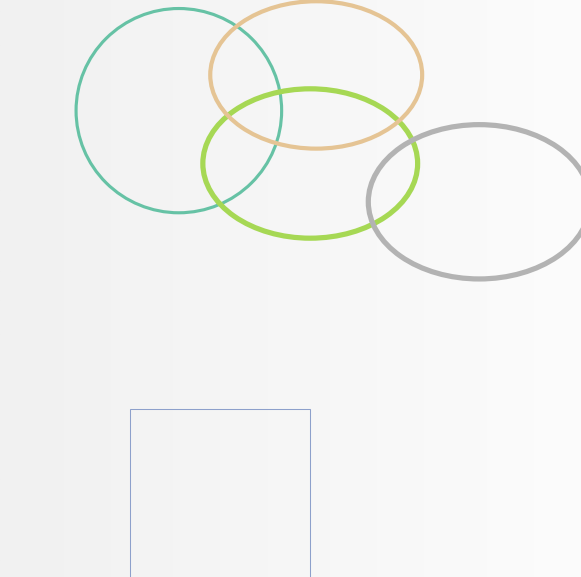[{"shape": "circle", "thickness": 1.5, "radius": 0.88, "center": [0.308, 0.808]}, {"shape": "square", "thickness": 0.5, "radius": 0.78, "center": [0.379, 0.136]}, {"shape": "oval", "thickness": 2.5, "radius": 0.92, "center": [0.534, 0.716]}, {"shape": "oval", "thickness": 2, "radius": 0.91, "center": [0.544, 0.869]}, {"shape": "oval", "thickness": 2.5, "radius": 0.95, "center": [0.824, 0.65]}]